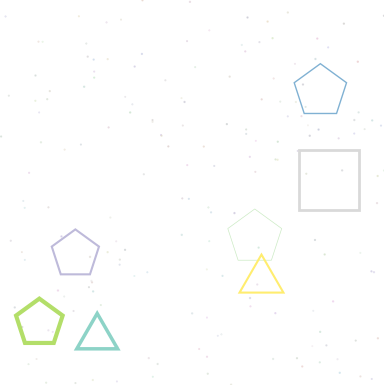[{"shape": "triangle", "thickness": 2.5, "radius": 0.31, "center": [0.252, 0.125]}, {"shape": "pentagon", "thickness": 1.5, "radius": 0.32, "center": [0.196, 0.34]}, {"shape": "pentagon", "thickness": 1, "radius": 0.36, "center": [0.832, 0.763]}, {"shape": "pentagon", "thickness": 3, "radius": 0.32, "center": [0.102, 0.161]}, {"shape": "square", "thickness": 2, "radius": 0.39, "center": [0.854, 0.532]}, {"shape": "pentagon", "thickness": 0.5, "radius": 0.37, "center": [0.662, 0.384]}, {"shape": "triangle", "thickness": 1.5, "radius": 0.33, "center": [0.679, 0.273]}]